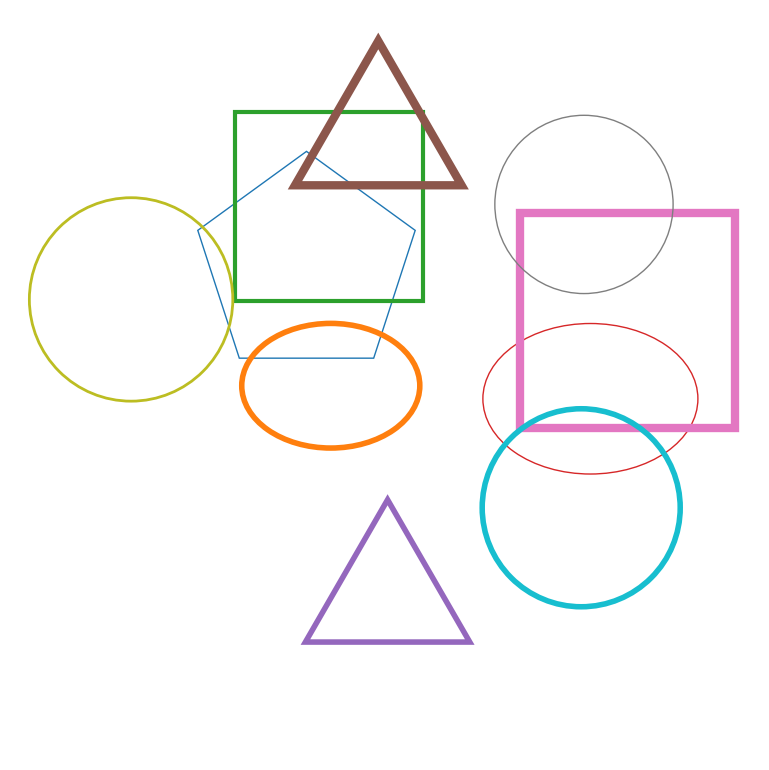[{"shape": "pentagon", "thickness": 0.5, "radius": 0.74, "center": [0.398, 0.655]}, {"shape": "oval", "thickness": 2, "radius": 0.58, "center": [0.43, 0.499]}, {"shape": "square", "thickness": 1.5, "radius": 0.61, "center": [0.428, 0.732]}, {"shape": "oval", "thickness": 0.5, "radius": 0.7, "center": [0.767, 0.482]}, {"shape": "triangle", "thickness": 2, "radius": 0.62, "center": [0.503, 0.228]}, {"shape": "triangle", "thickness": 3, "radius": 0.62, "center": [0.491, 0.822]}, {"shape": "square", "thickness": 3, "radius": 0.7, "center": [0.815, 0.584]}, {"shape": "circle", "thickness": 0.5, "radius": 0.58, "center": [0.758, 0.735]}, {"shape": "circle", "thickness": 1, "radius": 0.66, "center": [0.17, 0.611]}, {"shape": "circle", "thickness": 2, "radius": 0.64, "center": [0.755, 0.341]}]